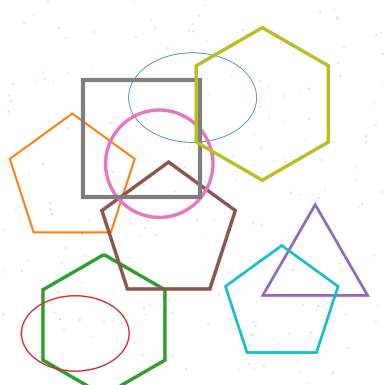[{"shape": "oval", "thickness": 0.5, "radius": 0.83, "center": [0.5, 0.747]}, {"shape": "pentagon", "thickness": 1.5, "radius": 0.85, "center": [0.188, 0.534]}, {"shape": "hexagon", "thickness": 2.5, "radius": 0.91, "center": [0.27, 0.156]}, {"shape": "oval", "thickness": 1, "radius": 0.7, "center": [0.196, 0.134]}, {"shape": "triangle", "thickness": 2, "radius": 0.79, "center": [0.819, 0.311]}, {"shape": "pentagon", "thickness": 2.5, "radius": 0.91, "center": [0.438, 0.397]}, {"shape": "circle", "thickness": 2.5, "radius": 0.7, "center": [0.414, 0.575]}, {"shape": "square", "thickness": 3, "radius": 0.76, "center": [0.367, 0.64]}, {"shape": "hexagon", "thickness": 2.5, "radius": 0.99, "center": [0.681, 0.73]}, {"shape": "pentagon", "thickness": 2, "radius": 0.77, "center": [0.732, 0.209]}]